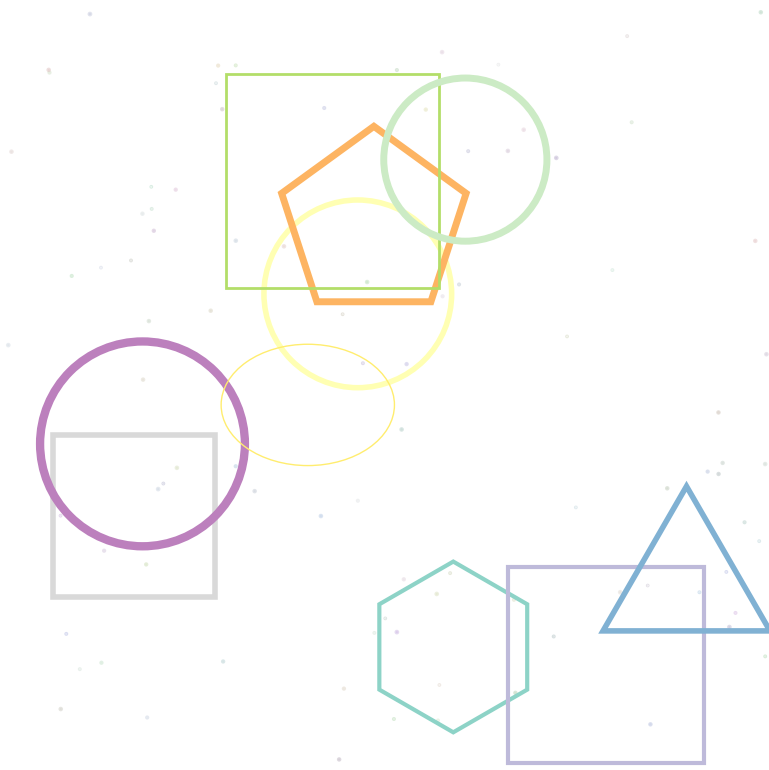[{"shape": "hexagon", "thickness": 1.5, "radius": 0.55, "center": [0.589, 0.16]}, {"shape": "circle", "thickness": 2, "radius": 0.61, "center": [0.465, 0.618]}, {"shape": "square", "thickness": 1.5, "radius": 0.64, "center": [0.787, 0.137]}, {"shape": "triangle", "thickness": 2, "radius": 0.63, "center": [0.892, 0.243]}, {"shape": "pentagon", "thickness": 2.5, "radius": 0.63, "center": [0.486, 0.71]}, {"shape": "square", "thickness": 1, "radius": 0.69, "center": [0.432, 0.765]}, {"shape": "square", "thickness": 2, "radius": 0.53, "center": [0.174, 0.33]}, {"shape": "circle", "thickness": 3, "radius": 0.67, "center": [0.185, 0.424]}, {"shape": "circle", "thickness": 2.5, "radius": 0.53, "center": [0.604, 0.793]}, {"shape": "oval", "thickness": 0.5, "radius": 0.56, "center": [0.4, 0.474]}]